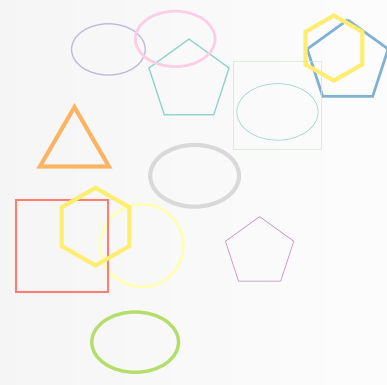[{"shape": "oval", "thickness": 0.5, "radius": 0.52, "center": [0.716, 0.709]}, {"shape": "pentagon", "thickness": 1, "radius": 0.54, "center": [0.488, 0.79]}, {"shape": "circle", "thickness": 2, "radius": 0.54, "center": [0.366, 0.362]}, {"shape": "oval", "thickness": 1, "radius": 0.48, "center": [0.28, 0.872]}, {"shape": "square", "thickness": 1.5, "radius": 0.59, "center": [0.159, 0.361]}, {"shape": "pentagon", "thickness": 2, "radius": 0.55, "center": [0.897, 0.839]}, {"shape": "triangle", "thickness": 3, "radius": 0.51, "center": [0.192, 0.619]}, {"shape": "oval", "thickness": 2.5, "radius": 0.56, "center": [0.349, 0.111]}, {"shape": "oval", "thickness": 2, "radius": 0.51, "center": [0.452, 0.899]}, {"shape": "oval", "thickness": 3, "radius": 0.57, "center": [0.502, 0.543]}, {"shape": "pentagon", "thickness": 0.5, "radius": 0.46, "center": [0.67, 0.345]}, {"shape": "square", "thickness": 0.5, "radius": 0.57, "center": [0.715, 0.728]}, {"shape": "hexagon", "thickness": 3, "radius": 0.5, "center": [0.247, 0.411]}, {"shape": "hexagon", "thickness": 3, "radius": 0.42, "center": [0.862, 0.875]}]